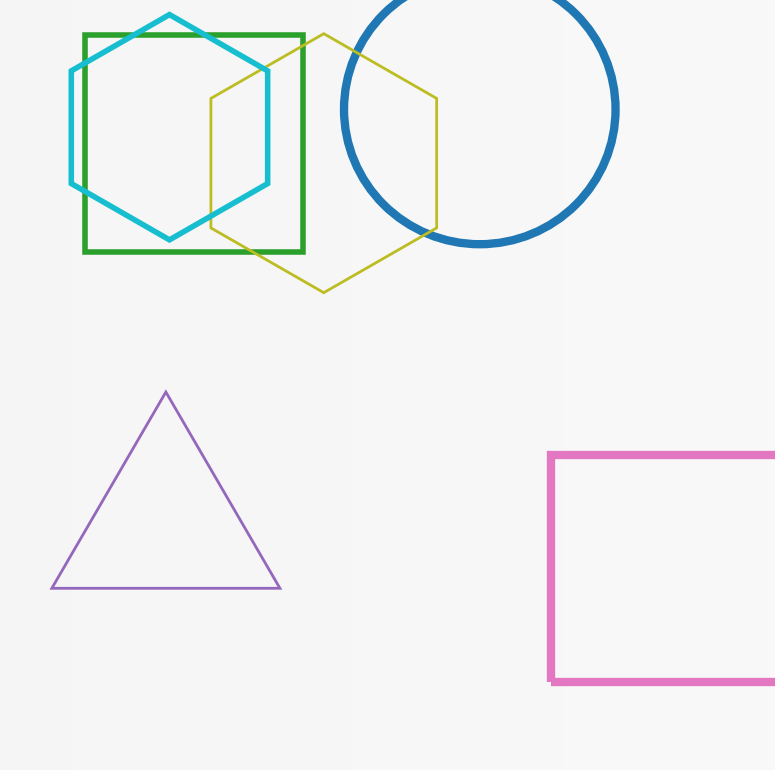[{"shape": "circle", "thickness": 3, "radius": 0.88, "center": [0.619, 0.858]}, {"shape": "square", "thickness": 2, "radius": 0.7, "center": [0.25, 0.813]}, {"shape": "triangle", "thickness": 1, "radius": 0.85, "center": [0.214, 0.321]}, {"shape": "square", "thickness": 3, "radius": 0.74, "center": [0.859, 0.261]}, {"shape": "hexagon", "thickness": 1, "radius": 0.84, "center": [0.418, 0.788]}, {"shape": "hexagon", "thickness": 2, "radius": 0.73, "center": [0.219, 0.835]}]